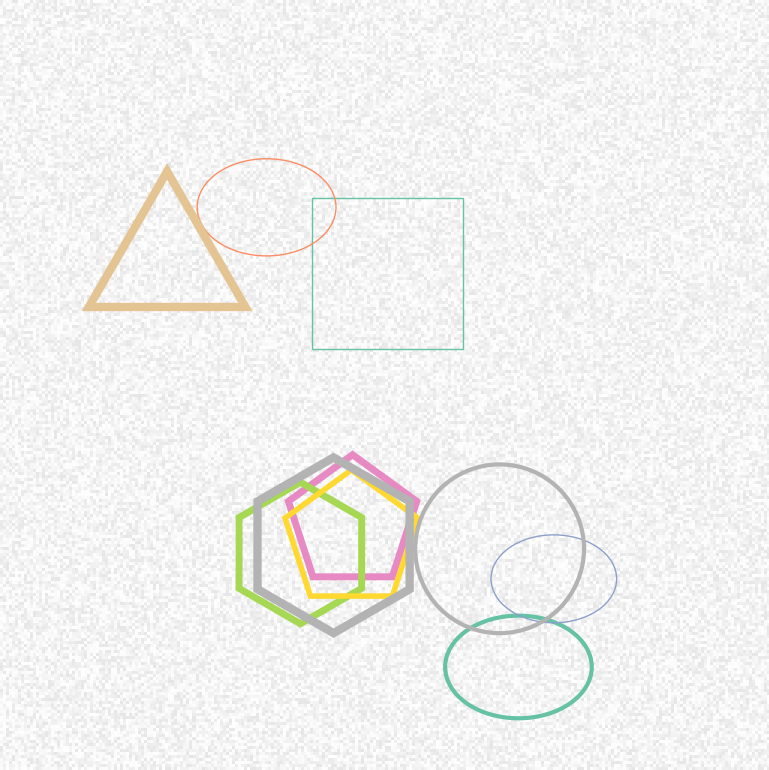[{"shape": "square", "thickness": 0.5, "radius": 0.49, "center": [0.504, 0.644]}, {"shape": "oval", "thickness": 1.5, "radius": 0.48, "center": [0.673, 0.134]}, {"shape": "oval", "thickness": 0.5, "radius": 0.45, "center": [0.346, 0.731]}, {"shape": "oval", "thickness": 0.5, "radius": 0.41, "center": [0.719, 0.248]}, {"shape": "pentagon", "thickness": 2.5, "radius": 0.44, "center": [0.458, 0.322]}, {"shape": "hexagon", "thickness": 2.5, "radius": 0.46, "center": [0.39, 0.282]}, {"shape": "pentagon", "thickness": 2, "radius": 0.45, "center": [0.456, 0.299]}, {"shape": "triangle", "thickness": 3, "radius": 0.59, "center": [0.217, 0.66]}, {"shape": "hexagon", "thickness": 3, "radius": 0.57, "center": [0.433, 0.292]}, {"shape": "circle", "thickness": 1.5, "radius": 0.55, "center": [0.649, 0.287]}]